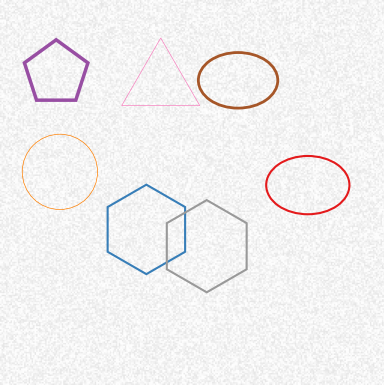[{"shape": "oval", "thickness": 1.5, "radius": 0.54, "center": [0.8, 0.519]}, {"shape": "hexagon", "thickness": 1.5, "radius": 0.58, "center": [0.38, 0.404]}, {"shape": "pentagon", "thickness": 2.5, "radius": 0.43, "center": [0.146, 0.81]}, {"shape": "circle", "thickness": 0.5, "radius": 0.49, "center": [0.156, 0.554]}, {"shape": "oval", "thickness": 2, "radius": 0.52, "center": [0.618, 0.791]}, {"shape": "triangle", "thickness": 0.5, "radius": 0.59, "center": [0.417, 0.784]}, {"shape": "hexagon", "thickness": 1.5, "radius": 0.6, "center": [0.537, 0.361]}]